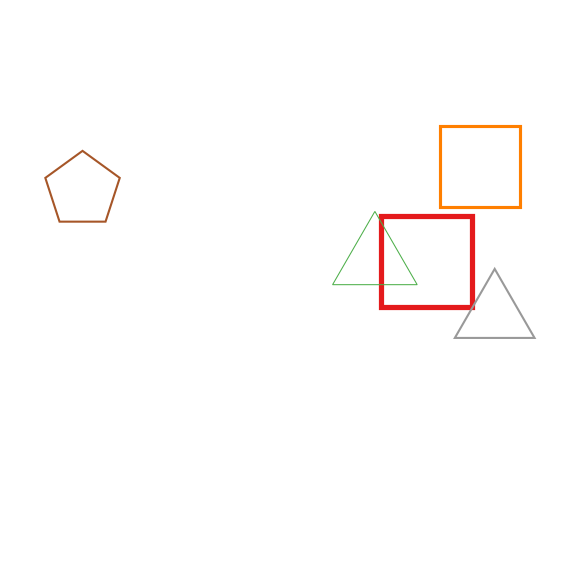[{"shape": "square", "thickness": 2.5, "radius": 0.39, "center": [0.739, 0.546]}, {"shape": "triangle", "thickness": 0.5, "radius": 0.42, "center": [0.649, 0.548]}, {"shape": "square", "thickness": 1.5, "radius": 0.35, "center": [0.831, 0.711]}, {"shape": "pentagon", "thickness": 1, "radius": 0.34, "center": [0.143, 0.67]}, {"shape": "triangle", "thickness": 1, "radius": 0.4, "center": [0.857, 0.454]}]